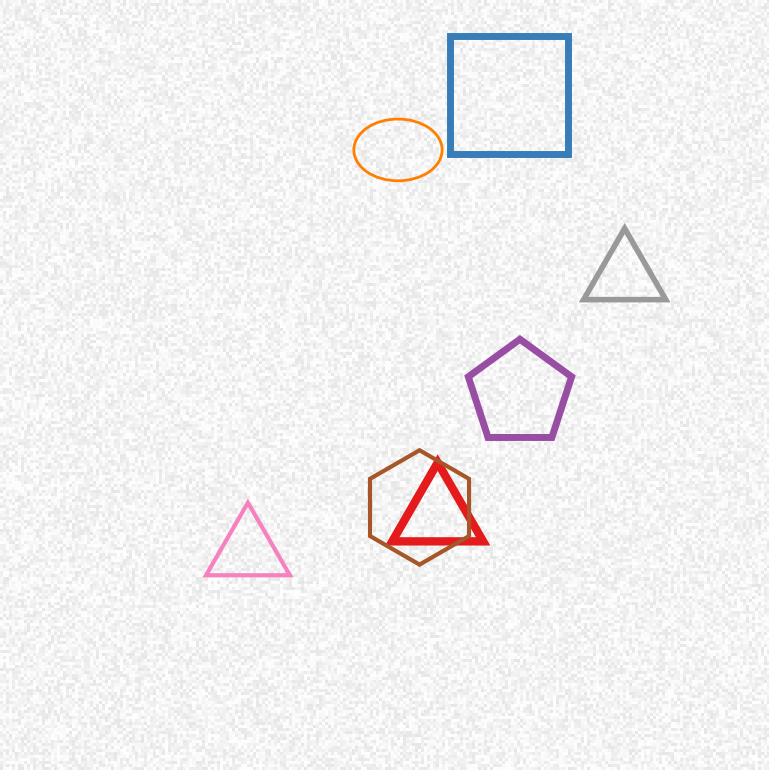[{"shape": "triangle", "thickness": 3, "radius": 0.34, "center": [0.568, 0.331]}, {"shape": "square", "thickness": 2.5, "radius": 0.38, "center": [0.661, 0.876]}, {"shape": "pentagon", "thickness": 2.5, "radius": 0.35, "center": [0.675, 0.489]}, {"shape": "oval", "thickness": 1, "radius": 0.29, "center": [0.517, 0.805]}, {"shape": "hexagon", "thickness": 1.5, "radius": 0.37, "center": [0.545, 0.341]}, {"shape": "triangle", "thickness": 1.5, "radius": 0.31, "center": [0.322, 0.284]}, {"shape": "triangle", "thickness": 2, "radius": 0.31, "center": [0.811, 0.642]}]